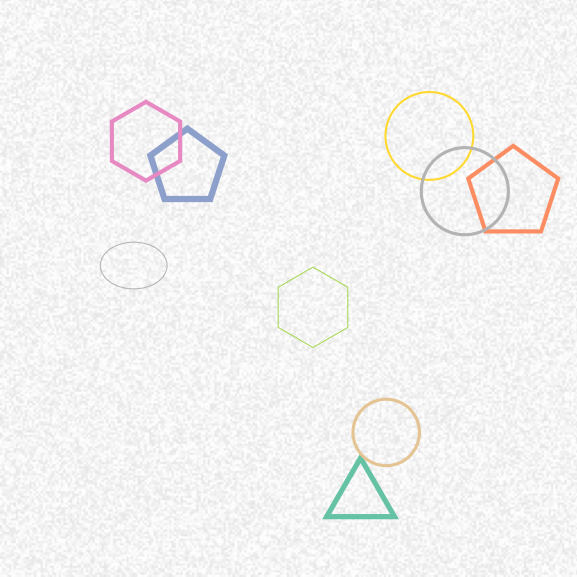[{"shape": "triangle", "thickness": 2.5, "radius": 0.34, "center": [0.624, 0.138]}, {"shape": "pentagon", "thickness": 2, "radius": 0.41, "center": [0.889, 0.665]}, {"shape": "pentagon", "thickness": 3, "radius": 0.34, "center": [0.324, 0.709]}, {"shape": "hexagon", "thickness": 2, "radius": 0.34, "center": [0.253, 0.755]}, {"shape": "hexagon", "thickness": 0.5, "radius": 0.35, "center": [0.542, 0.467]}, {"shape": "circle", "thickness": 1, "radius": 0.38, "center": [0.744, 0.764]}, {"shape": "circle", "thickness": 1.5, "radius": 0.29, "center": [0.669, 0.25]}, {"shape": "circle", "thickness": 1.5, "radius": 0.38, "center": [0.805, 0.668]}, {"shape": "oval", "thickness": 0.5, "radius": 0.29, "center": [0.232, 0.539]}]